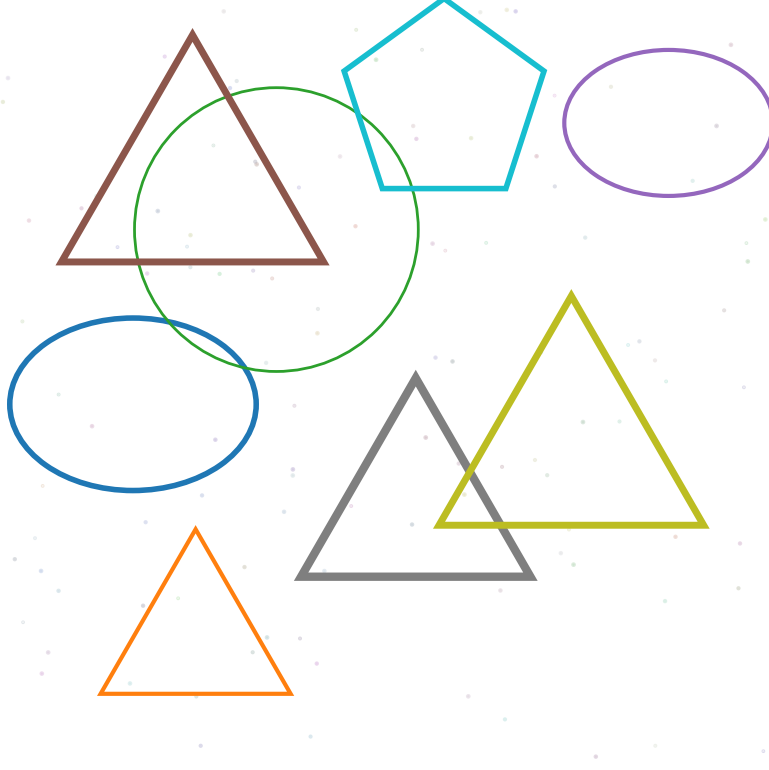[{"shape": "oval", "thickness": 2, "radius": 0.8, "center": [0.173, 0.475]}, {"shape": "triangle", "thickness": 1.5, "radius": 0.71, "center": [0.254, 0.17]}, {"shape": "circle", "thickness": 1, "radius": 0.92, "center": [0.359, 0.702]}, {"shape": "oval", "thickness": 1.5, "radius": 0.68, "center": [0.868, 0.84]}, {"shape": "triangle", "thickness": 2.5, "radius": 0.98, "center": [0.25, 0.758]}, {"shape": "triangle", "thickness": 3, "radius": 0.86, "center": [0.54, 0.337]}, {"shape": "triangle", "thickness": 2.5, "radius": 0.99, "center": [0.742, 0.417]}, {"shape": "pentagon", "thickness": 2, "radius": 0.68, "center": [0.577, 0.865]}]